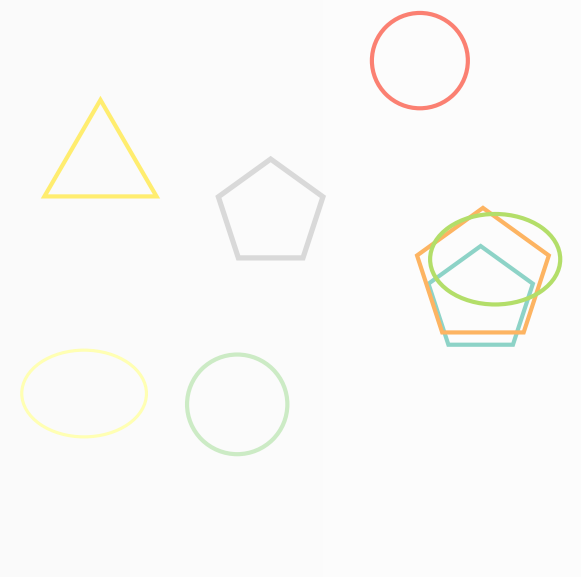[{"shape": "pentagon", "thickness": 2, "radius": 0.47, "center": [0.827, 0.479]}, {"shape": "oval", "thickness": 1.5, "radius": 0.54, "center": [0.145, 0.318]}, {"shape": "circle", "thickness": 2, "radius": 0.41, "center": [0.722, 0.894]}, {"shape": "pentagon", "thickness": 2, "radius": 0.6, "center": [0.831, 0.52]}, {"shape": "oval", "thickness": 2, "radius": 0.56, "center": [0.852, 0.55]}, {"shape": "pentagon", "thickness": 2.5, "radius": 0.47, "center": [0.466, 0.629]}, {"shape": "circle", "thickness": 2, "radius": 0.43, "center": [0.408, 0.299]}, {"shape": "triangle", "thickness": 2, "radius": 0.56, "center": [0.173, 0.715]}]